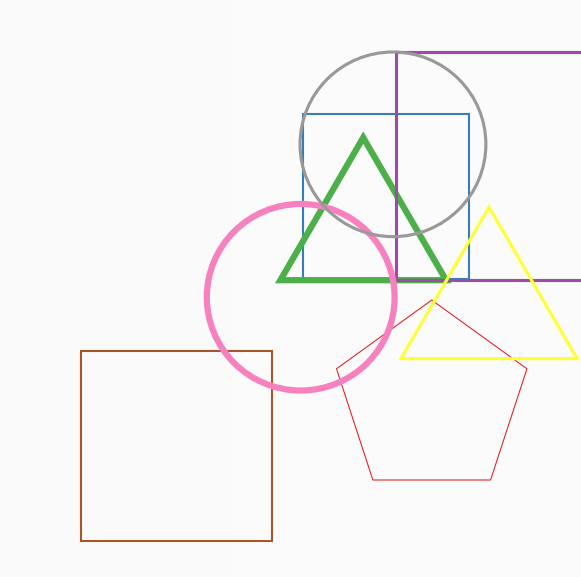[{"shape": "pentagon", "thickness": 0.5, "radius": 0.86, "center": [0.743, 0.307]}, {"shape": "square", "thickness": 1, "radius": 0.71, "center": [0.664, 0.659]}, {"shape": "triangle", "thickness": 3, "radius": 0.82, "center": [0.625, 0.596]}, {"shape": "square", "thickness": 1.5, "radius": 0.99, "center": [0.878, 0.712]}, {"shape": "triangle", "thickness": 1.5, "radius": 0.87, "center": [0.841, 0.466]}, {"shape": "square", "thickness": 1, "radius": 0.82, "center": [0.304, 0.227]}, {"shape": "circle", "thickness": 3, "radius": 0.81, "center": [0.517, 0.484]}, {"shape": "circle", "thickness": 1.5, "radius": 0.8, "center": [0.676, 0.749]}]